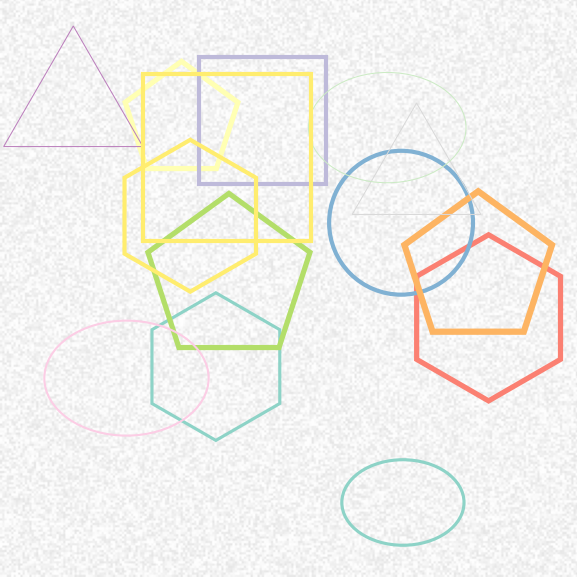[{"shape": "hexagon", "thickness": 1.5, "radius": 0.64, "center": [0.374, 0.364]}, {"shape": "oval", "thickness": 1.5, "radius": 0.53, "center": [0.698, 0.129]}, {"shape": "pentagon", "thickness": 2.5, "radius": 0.51, "center": [0.314, 0.79]}, {"shape": "square", "thickness": 2, "radius": 0.55, "center": [0.455, 0.791]}, {"shape": "hexagon", "thickness": 2.5, "radius": 0.72, "center": [0.846, 0.449]}, {"shape": "circle", "thickness": 2, "radius": 0.62, "center": [0.694, 0.613]}, {"shape": "pentagon", "thickness": 3, "radius": 0.67, "center": [0.828, 0.533]}, {"shape": "pentagon", "thickness": 2.5, "radius": 0.74, "center": [0.396, 0.517]}, {"shape": "oval", "thickness": 1, "radius": 0.71, "center": [0.219, 0.344]}, {"shape": "triangle", "thickness": 0.5, "radius": 0.64, "center": [0.721, 0.692]}, {"shape": "triangle", "thickness": 0.5, "radius": 0.7, "center": [0.127, 0.815]}, {"shape": "oval", "thickness": 0.5, "radius": 0.68, "center": [0.671, 0.778]}, {"shape": "square", "thickness": 2, "radius": 0.73, "center": [0.393, 0.726]}, {"shape": "hexagon", "thickness": 2, "radius": 0.66, "center": [0.329, 0.626]}]